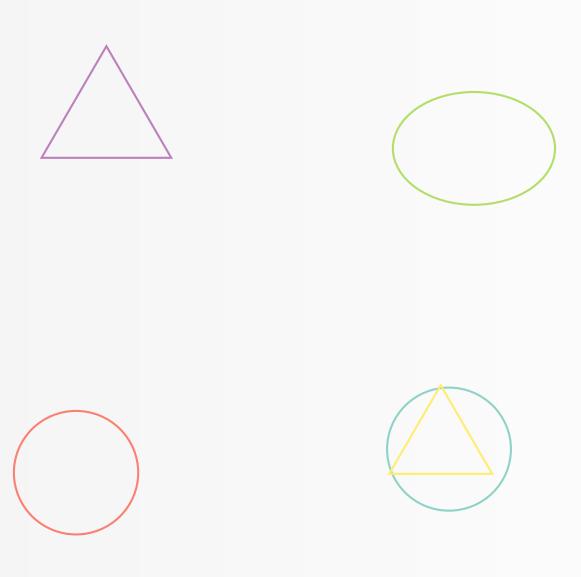[{"shape": "circle", "thickness": 1, "radius": 0.53, "center": [0.772, 0.221]}, {"shape": "circle", "thickness": 1, "radius": 0.53, "center": [0.131, 0.181]}, {"shape": "oval", "thickness": 1, "radius": 0.7, "center": [0.815, 0.742]}, {"shape": "triangle", "thickness": 1, "radius": 0.64, "center": [0.183, 0.79]}, {"shape": "triangle", "thickness": 1, "radius": 0.51, "center": [0.758, 0.23]}]